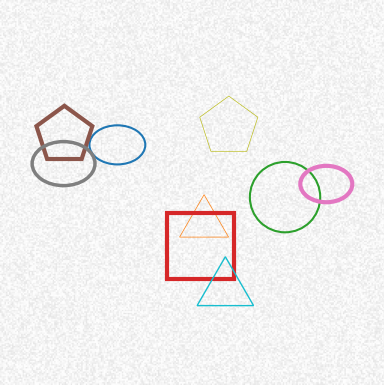[{"shape": "oval", "thickness": 1.5, "radius": 0.36, "center": [0.305, 0.624]}, {"shape": "triangle", "thickness": 0.5, "radius": 0.37, "center": [0.53, 0.421]}, {"shape": "circle", "thickness": 1.5, "radius": 0.46, "center": [0.74, 0.488]}, {"shape": "square", "thickness": 3, "radius": 0.43, "center": [0.521, 0.361]}, {"shape": "pentagon", "thickness": 3, "radius": 0.38, "center": [0.167, 0.649]}, {"shape": "oval", "thickness": 3, "radius": 0.34, "center": [0.848, 0.522]}, {"shape": "oval", "thickness": 2.5, "radius": 0.41, "center": [0.165, 0.575]}, {"shape": "pentagon", "thickness": 0.5, "radius": 0.4, "center": [0.594, 0.671]}, {"shape": "triangle", "thickness": 1, "radius": 0.42, "center": [0.585, 0.249]}]